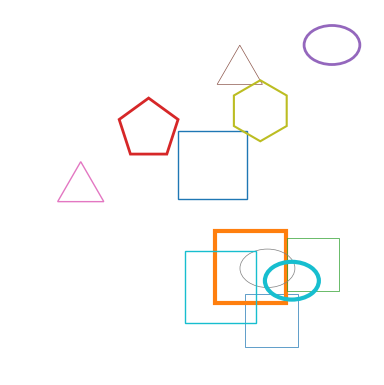[{"shape": "square", "thickness": 1, "radius": 0.45, "center": [0.552, 0.572]}, {"shape": "square", "thickness": 0.5, "radius": 0.35, "center": [0.704, 0.167]}, {"shape": "square", "thickness": 3, "radius": 0.47, "center": [0.651, 0.306]}, {"shape": "square", "thickness": 0.5, "radius": 0.34, "center": [0.813, 0.313]}, {"shape": "pentagon", "thickness": 2, "radius": 0.4, "center": [0.386, 0.665]}, {"shape": "oval", "thickness": 2, "radius": 0.36, "center": [0.862, 0.883]}, {"shape": "triangle", "thickness": 0.5, "radius": 0.34, "center": [0.623, 0.815]}, {"shape": "triangle", "thickness": 1, "radius": 0.35, "center": [0.21, 0.511]}, {"shape": "oval", "thickness": 0.5, "radius": 0.36, "center": [0.695, 0.303]}, {"shape": "hexagon", "thickness": 1.5, "radius": 0.4, "center": [0.676, 0.712]}, {"shape": "square", "thickness": 1, "radius": 0.46, "center": [0.572, 0.254]}, {"shape": "oval", "thickness": 3, "radius": 0.35, "center": [0.758, 0.271]}]